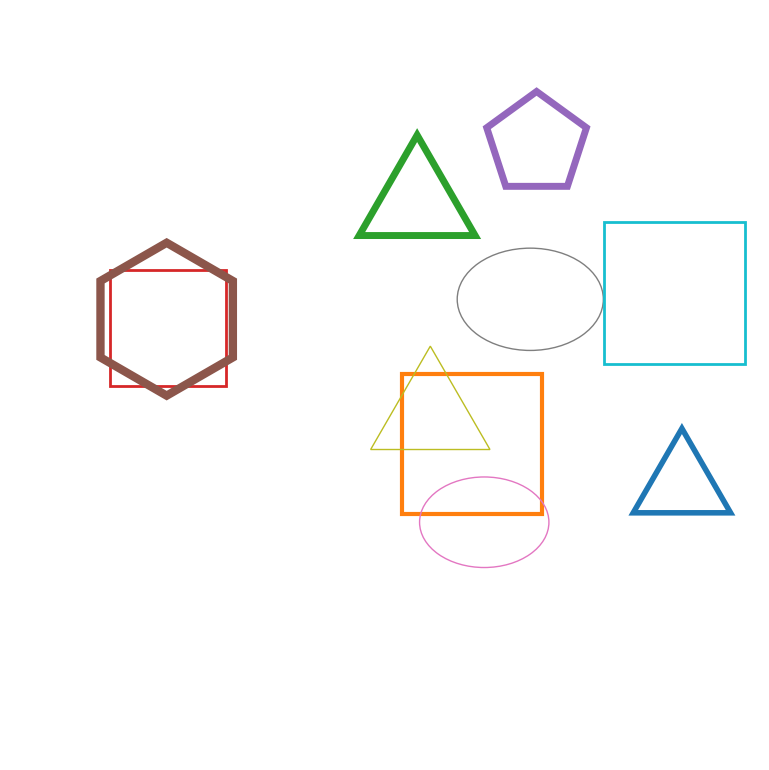[{"shape": "triangle", "thickness": 2, "radius": 0.36, "center": [0.886, 0.371]}, {"shape": "square", "thickness": 1.5, "radius": 0.45, "center": [0.612, 0.423]}, {"shape": "triangle", "thickness": 2.5, "radius": 0.43, "center": [0.542, 0.738]}, {"shape": "square", "thickness": 1, "radius": 0.38, "center": [0.218, 0.574]}, {"shape": "pentagon", "thickness": 2.5, "radius": 0.34, "center": [0.697, 0.813]}, {"shape": "hexagon", "thickness": 3, "radius": 0.5, "center": [0.216, 0.585]}, {"shape": "oval", "thickness": 0.5, "radius": 0.42, "center": [0.629, 0.322]}, {"shape": "oval", "thickness": 0.5, "radius": 0.47, "center": [0.689, 0.611]}, {"shape": "triangle", "thickness": 0.5, "radius": 0.45, "center": [0.559, 0.461]}, {"shape": "square", "thickness": 1, "radius": 0.46, "center": [0.876, 0.62]}]